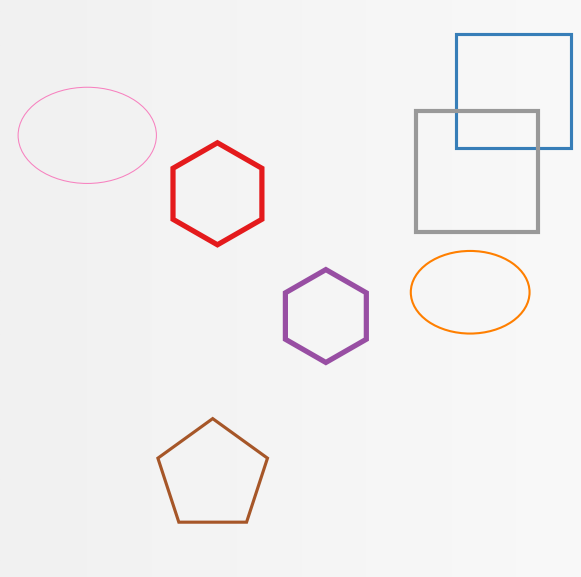[{"shape": "hexagon", "thickness": 2.5, "radius": 0.44, "center": [0.374, 0.664]}, {"shape": "square", "thickness": 1.5, "radius": 0.5, "center": [0.883, 0.842]}, {"shape": "hexagon", "thickness": 2.5, "radius": 0.4, "center": [0.561, 0.452]}, {"shape": "oval", "thickness": 1, "radius": 0.51, "center": [0.809, 0.493]}, {"shape": "pentagon", "thickness": 1.5, "radius": 0.5, "center": [0.366, 0.175]}, {"shape": "oval", "thickness": 0.5, "radius": 0.59, "center": [0.15, 0.765]}, {"shape": "square", "thickness": 2, "radius": 0.53, "center": [0.821, 0.702]}]